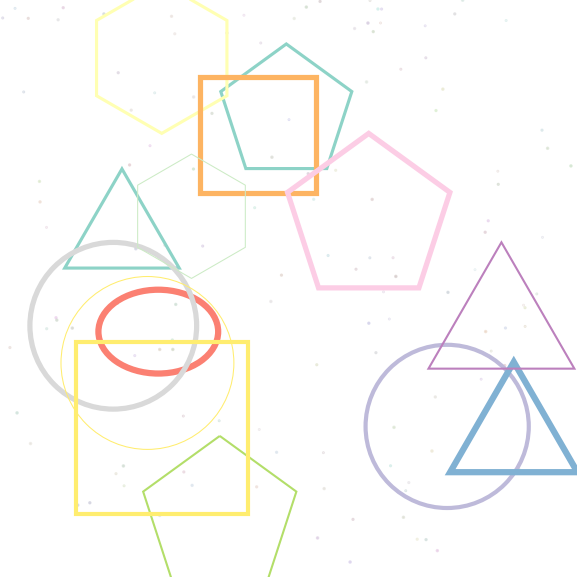[{"shape": "triangle", "thickness": 1.5, "radius": 0.57, "center": [0.211, 0.592]}, {"shape": "pentagon", "thickness": 1.5, "radius": 0.6, "center": [0.496, 0.804]}, {"shape": "hexagon", "thickness": 1.5, "radius": 0.65, "center": [0.28, 0.899]}, {"shape": "circle", "thickness": 2, "radius": 0.71, "center": [0.774, 0.261]}, {"shape": "oval", "thickness": 3, "radius": 0.52, "center": [0.274, 0.425]}, {"shape": "triangle", "thickness": 3, "radius": 0.64, "center": [0.89, 0.245]}, {"shape": "square", "thickness": 2.5, "radius": 0.5, "center": [0.447, 0.765]}, {"shape": "pentagon", "thickness": 1, "radius": 0.7, "center": [0.381, 0.105]}, {"shape": "pentagon", "thickness": 2.5, "radius": 0.74, "center": [0.638, 0.62]}, {"shape": "circle", "thickness": 2.5, "radius": 0.72, "center": [0.196, 0.435]}, {"shape": "triangle", "thickness": 1, "radius": 0.73, "center": [0.868, 0.434]}, {"shape": "hexagon", "thickness": 0.5, "radius": 0.54, "center": [0.332, 0.625]}, {"shape": "circle", "thickness": 0.5, "radius": 0.75, "center": [0.255, 0.371]}, {"shape": "square", "thickness": 2, "radius": 0.74, "center": [0.281, 0.258]}]